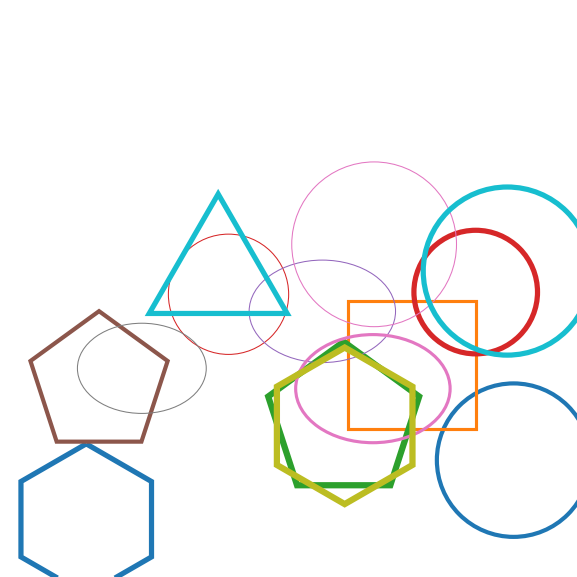[{"shape": "circle", "thickness": 2, "radius": 0.66, "center": [0.889, 0.202]}, {"shape": "hexagon", "thickness": 2.5, "radius": 0.65, "center": [0.149, 0.1]}, {"shape": "square", "thickness": 1.5, "radius": 0.55, "center": [0.713, 0.367]}, {"shape": "pentagon", "thickness": 3, "radius": 0.69, "center": [0.595, 0.27]}, {"shape": "circle", "thickness": 2.5, "radius": 0.54, "center": [0.824, 0.493]}, {"shape": "circle", "thickness": 0.5, "radius": 0.52, "center": [0.396, 0.49]}, {"shape": "oval", "thickness": 0.5, "radius": 0.63, "center": [0.558, 0.46]}, {"shape": "pentagon", "thickness": 2, "radius": 0.62, "center": [0.172, 0.335]}, {"shape": "circle", "thickness": 0.5, "radius": 0.71, "center": [0.648, 0.576]}, {"shape": "oval", "thickness": 1.5, "radius": 0.67, "center": [0.646, 0.326]}, {"shape": "oval", "thickness": 0.5, "radius": 0.56, "center": [0.246, 0.361]}, {"shape": "hexagon", "thickness": 3, "radius": 0.68, "center": [0.597, 0.262]}, {"shape": "triangle", "thickness": 2.5, "radius": 0.69, "center": [0.378, 0.525]}, {"shape": "circle", "thickness": 2.5, "radius": 0.73, "center": [0.878, 0.53]}]